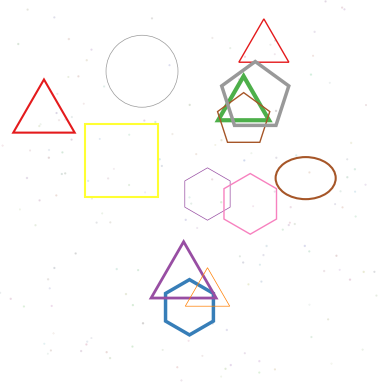[{"shape": "triangle", "thickness": 1.5, "radius": 0.46, "center": [0.114, 0.702]}, {"shape": "triangle", "thickness": 1, "radius": 0.37, "center": [0.685, 0.876]}, {"shape": "hexagon", "thickness": 2.5, "radius": 0.36, "center": [0.492, 0.202]}, {"shape": "triangle", "thickness": 3, "radius": 0.38, "center": [0.633, 0.726]}, {"shape": "hexagon", "thickness": 0.5, "radius": 0.34, "center": [0.539, 0.496]}, {"shape": "triangle", "thickness": 2, "radius": 0.49, "center": [0.477, 0.275]}, {"shape": "triangle", "thickness": 0.5, "radius": 0.33, "center": [0.539, 0.238]}, {"shape": "square", "thickness": 1.5, "radius": 0.47, "center": [0.315, 0.584]}, {"shape": "oval", "thickness": 1.5, "radius": 0.39, "center": [0.794, 0.537]}, {"shape": "pentagon", "thickness": 1, "radius": 0.36, "center": [0.633, 0.688]}, {"shape": "hexagon", "thickness": 1, "radius": 0.39, "center": [0.65, 0.47]}, {"shape": "pentagon", "thickness": 2.5, "radius": 0.46, "center": [0.663, 0.748]}, {"shape": "circle", "thickness": 0.5, "radius": 0.47, "center": [0.369, 0.815]}]